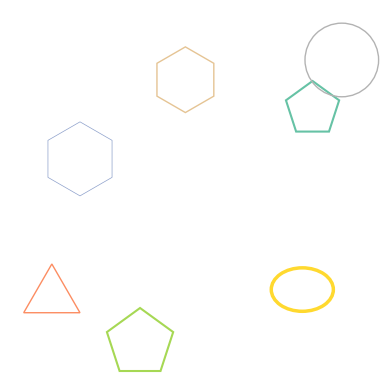[{"shape": "pentagon", "thickness": 1.5, "radius": 0.36, "center": [0.812, 0.717]}, {"shape": "triangle", "thickness": 1, "radius": 0.42, "center": [0.135, 0.23]}, {"shape": "hexagon", "thickness": 0.5, "radius": 0.48, "center": [0.208, 0.587]}, {"shape": "pentagon", "thickness": 1.5, "radius": 0.45, "center": [0.364, 0.11]}, {"shape": "oval", "thickness": 2.5, "radius": 0.4, "center": [0.785, 0.248]}, {"shape": "hexagon", "thickness": 1, "radius": 0.43, "center": [0.482, 0.793]}, {"shape": "circle", "thickness": 1, "radius": 0.48, "center": [0.888, 0.844]}]